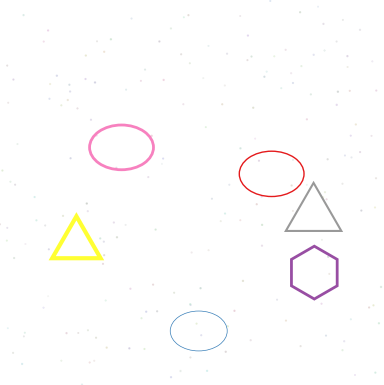[{"shape": "oval", "thickness": 1, "radius": 0.42, "center": [0.706, 0.548]}, {"shape": "oval", "thickness": 0.5, "radius": 0.37, "center": [0.516, 0.14]}, {"shape": "hexagon", "thickness": 2, "radius": 0.34, "center": [0.816, 0.292]}, {"shape": "triangle", "thickness": 3, "radius": 0.36, "center": [0.198, 0.366]}, {"shape": "oval", "thickness": 2, "radius": 0.42, "center": [0.316, 0.617]}, {"shape": "triangle", "thickness": 1.5, "radius": 0.42, "center": [0.814, 0.442]}]